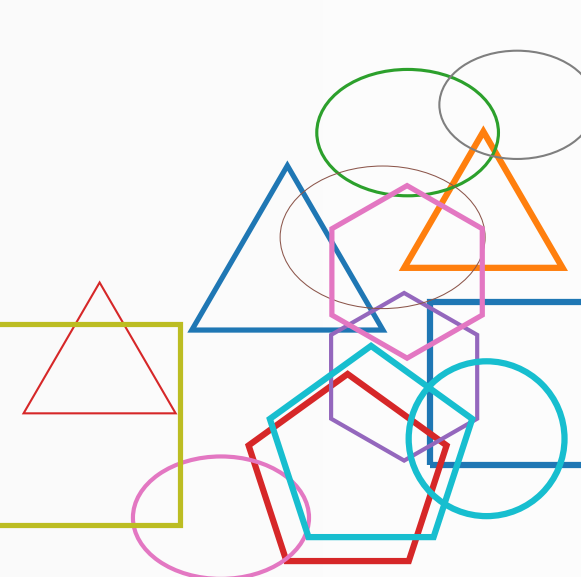[{"shape": "square", "thickness": 3, "radius": 0.71, "center": [0.882, 0.334]}, {"shape": "triangle", "thickness": 2.5, "radius": 0.95, "center": [0.494, 0.523]}, {"shape": "triangle", "thickness": 3, "radius": 0.79, "center": [0.832, 0.614]}, {"shape": "oval", "thickness": 1.5, "radius": 0.78, "center": [0.701, 0.77]}, {"shape": "pentagon", "thickness": 3, "radius": 0.9, "center": [0.598, 0.172]}, {"shape": "triangle", "thickness": 1, "radius": 0.76, "center": [0.171, 0.359]}, {"shape": "hexagon", "thickness": 2, "radius": 0.73, "center": [0.695, 0.347]}, {"shape": "oval", "thickness": 0.5, "radius": 0.88, "center": [0.658, 0.588]}, {"shape": "hexagon", "thickness": 2.5, "radius": 0.75, "center": [0.7, 0.528]}, {"shape": "oval", "thickness": 2, "radius": 0.76, "center": [0.38, 0.103]}, {"shape": "oval", "thickness": 1, "radius": 0.67, "center": [0.89, 0.818]}, {"shape": "square", "thickness": 2.5, "radius": 0.87, "center": [0.135, 0.264]}, {"shape": "circle", "thickness": 3, "radius": 0.67, "center": [0.837, 0.239]}, {"shape": "pentagon", "thickness": 3, "radius": 0.92, "center": [0.638, 0.217]}]